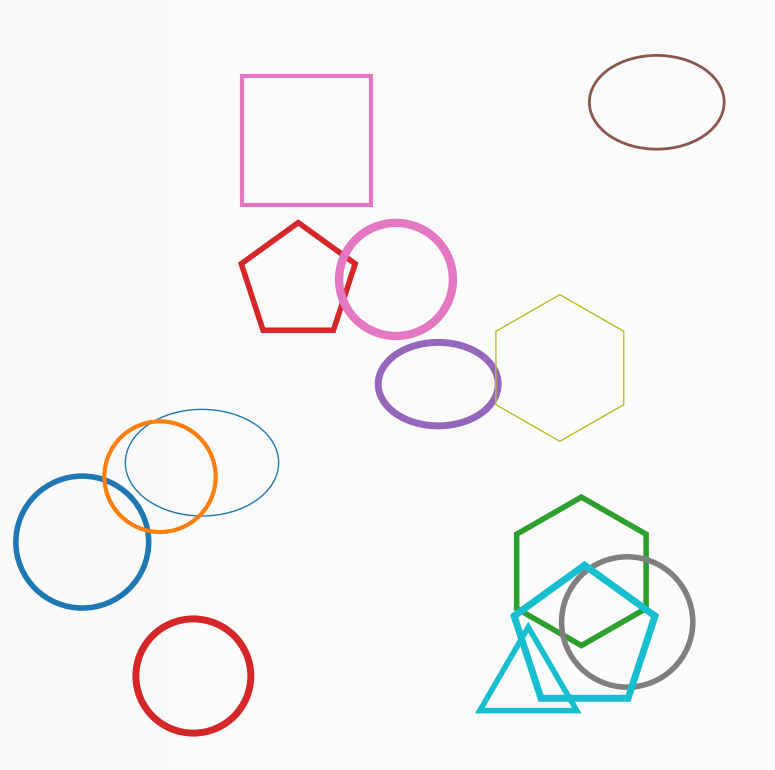[{"shape": "oval", "thickness": 0.5, "radius": 0.49, "center": [0.261, 0.399]}, {"shape": "circle", "thickness": 2, "radius": 0.43, "center": [0.106, 0.296]}, {"shape": "circle", "thickness": 1.5, "radius": 0.36, "center": [0.206, 0.381]}, {"shape": "hexagon", "thickness": 2, "radius": 0.48, "center": [0.75, 0.258]}, {"shape": "pentagon", "thickness": 2, "radius": 0.39, "center": [0.385, 0.634]}, {"shape": "circle", "thickness": 2.5, "radius": 0.37, "center": [0.249, 0.122]}, {"shape": "oval", "thickness": 2.5, "radius": 0.39, "center": [0.565, 0.501]}, {"shape": "oval", "thickness": 1, "radius": 0.43, "center": [0.847, 0.867]}, {"shape": "square", "thickness": 1.5, "radius": 0.42, "center": [0.395, 0.818]}, {"shape": "circle", "thickness": 3, "radius": 0.37, "center": [0.511, 0.637]}, {"shape": "circle", "thickness": 2, "radius": 0.42, "center": [0.809, 0.192]}, {"shape": "hexagon", "thickness": 0.5, "radius": 0.48, "center": [0.722, 0.522]}, {"shape": "triangle", "thickness": 2, "radius": 0.36, "center": [0.682, 0.113]}, {"shape": "pentagon", "thickness": 2.5, "radius": 0.48, "center": [0.754, 0.17]}]